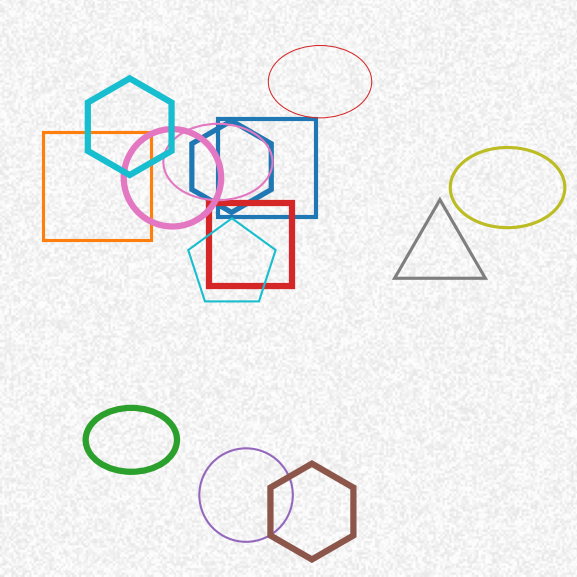[{"shape": "hexagon", "thickness": 2.5, "radius": 0.4, "center": [0.401, 0.711]}, {"shape": "square", "thickness": 2, "radius": 0.42, "center": [0.462, 0.708]}, {"shape": "square", "thickness": 1.5, "radius": 0.47, "center": [0.168, 0.677]}, {"shape": "oval", "thickness": 3, "radius": 0.4, "center": [0.227, 0.238]}, {"shape": "square", "thickness": 3, "radius": 0.36, "center": [0.434, 0.576]}, {"shape": "oval", "thickness": 0.5, "radius": 0.45, "center": [0.554, 0.858]}, {"shape": "circle", "thickness": 1, "radius": 0.4, "center": [0.426, 0.142]}, {"shape": "hexagon", "thickness": 3, "radius": 0.41, "center": [0.54, 0.113]}, {"shape": "oval", "thickness": 1, "radius": 0.47, "center": [0.377, 0.719]}, {"shape": "circle", "thickness": 3, "radius": 0.42, "center": [0.299, 0.691]}, {"shape": "triangle", "thickness": 1.5, "radius": 0.45, "center": [0.762, 0.563]}, {"shape": "oval", "thickness": 1.5, "radius": 0.5, "center": [0.879, 0.674]}, {"shape": "hexagon", "thickness": 3, "radius": 0.42, "center": [0.225, 0.78]}, {"shape": "pentagon", "thickness": 1, "radius": 0.4, "center": [0.402, 0.542]}]